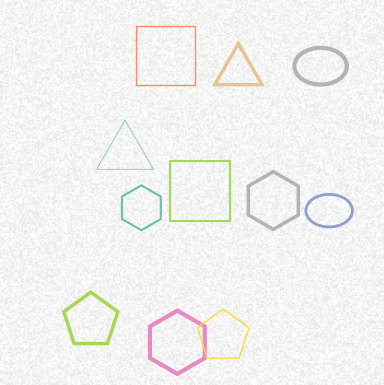[{"shape": "triangle", "thickness": 0.5, "radius": 0.43, "center": [0.325, 0.603]}, {"shape": "hexagon", "thickness": 1.5, "radius": 0.29, "center": [0.367, 0.46]}, {"shape": "square", "thickness": 1, "radius": 0.38, "center": [0.429, 0.856]}, {"shape": "oval", "thickness": 2, "radius": 0.3, "center": [0.855, 0.453]}, {"shape": "hexagon", "thickness": 3, "radius": 0.41, "center": [0.461, 0.111]}, {"shape": "pentagon", "thickness": 2.5, "radius": 0.37, "center": [0.236, 0.167]}, {"shape": "square", "thickness": 1.5, "radius": 0.39, "center": [0.518, 0.505]}, {"shape": "pentagon", "thickness": 1, "radius": 0.35, "center": [0.58, 0.127]}, {"shape": "triangle", "thickness": 2.5, "radius": 0.35, "center": [0.619, 0.816]}, {"shape": "hexagon", "thickness": 2.5, "radius": 0.37, "center": [0.71, 0.479]}, {"shape": "oval", "thickness": 3, "radius": 0.34, "center": [0.833, 0.828]}]